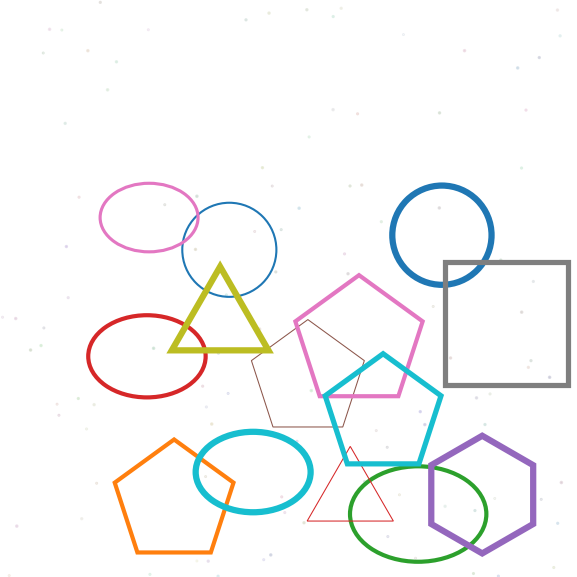[{"shape": "circle", "thickness": 1, "radius": 0.41, "center": [0.397, 0.567]}, {"shape": "circle", "thickness": 3, "radius": 0.43, "center": [0.765, 0.592]}, {"shape": "pentagon", "thickness": 2, "radius": 0.54, "center": [0.301, 0.13]}, {"shape": "oval", "thickness": 2, "radius": 0.59, "center": [0.724, 0.109]}, {"shape": "oval", "thickness": 2, "radius": 0.51, "center": [0.254, 0.382]}, {"shape": "triangle", "thickness": 0.5, "radius": 0.43, "center": [0.606, 0.14]}, {"shape": "hexagon", "thickness": 3, "radius": 0.51, "center": [0.835, 0.143]}, {"shape": "pentagon", "thickness": 0.5, "radius": 0.51, "center": [0.533, 0.343]}, {"shape": "pentagon", "thickness": 2, "radius": 0.58, "center": [0.622, 0.407]}, {"shape": "oval", "thickness": 1.5, "radius": 0.42, "center": [0.258, 0.622]}, {"shape": "square", "thickness": 2.5, "radius": 0.53, "center": [0.877, 0.44]}, {"shape": "triangle", "thickness": 3, "radius": 0.48, "center": [0.381, 0.441]}, {"shape": "oval", "thickness": 3, "radius": 0.5, "center": [0.438, 0.182]}, {"shape": "pentagon", "thickness": 2.5, "radius": 0.53, "center": [0.663, 0.281]}]